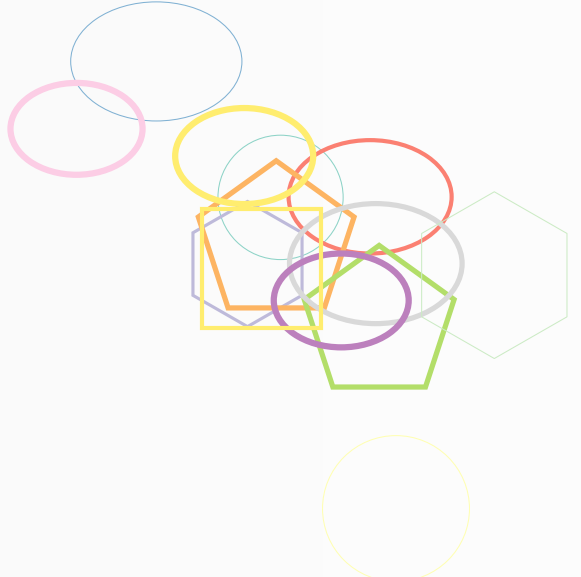[{"shape": "circle", "thickness": 0.5, "radius": 0.54, "center": [0.483, 0.657]}, {"shape": "circle", "thickness": 0.5, "radius": 0.63, "center": [0.681, 0.118]}, {"shape": "hexagon", "thickness": 1.5, "radius": 0.54, "center": [0.426, 0.542]}, {"shape": "oval", "thickness": 2, "radius": 0.7, "center": [0.637, 0.658]}, {"shape": "oval", "thickness": 0.5, "radius": 0.74, "center": [0.269, 0.893]}, {"shape": "pentagon", "thickness": 2.5, "radius": 0.7, "center": [0.475, 0.58]}, {"shape": "pentagon", "thickness": 2.5, "radius": 0.68, "center": [0.652, 0.439]}, {"shape": "oval", "thickness": 3, "radius": 0.57, "center": [0.132, 0.776]}, {"shape": "oval", "thickness": 2.5, "radius": 0.74, "center": [0.647, 0.543]}, {"shape": "oval", "thickness": 3, "radius": 0.58, "center": [0.587, 0.479]}, {"shape": "hexagon", "thickness": 0.5, "radius": 0.72, "center": [0.85, 0.523]}, {"shape": "oval", "thickness": 3, "radius": 0.59, "center": [0.42, 0.729]}, {"shape": "square", "thickness": 2, "radius": 0.51, "center": [0.45, 0.534]}]